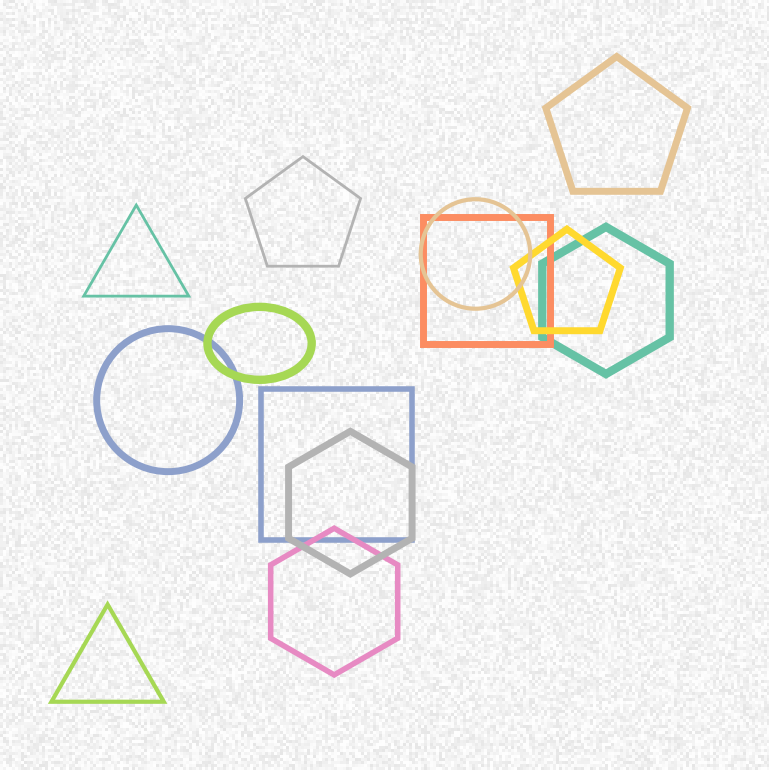[{"shape": "triangle", "thickness": 1, "radius": 0.39, "center": [0.177, 0.655]}, {"shape": "hexagon", "thickness": 3, "radius": 0.48, "center": [0.787, 0.61]}, {"shape": "square", "thickness": 2.5, "radius": 0.41, "center": [0.632, 0.636]}, {"shape": "circle", "thickness": 2.5, "radius": 0.46, "center": [0.218, 0.48]}, {"shape": "square", "thickness": 2, "radius": 0.49, "center": [0.437, 0.396]}, {"shape": "hexagon", "thickness": 2, "radius": 0.48, "center": [0.434, 0.219]}, {"shape": "triangle", "thickness": 1.5, "radius": 0.42, "center": [0.14, 0.131]}, {"shape": "oval", "thickness": 3, "radius": 0.34, "center": [0.337, 0.554]}, {"shape": "pentagon", "thickness": 2.5, "radius": 0.36, "center": [0.736, 0.629]}, {"shape": "circle", "thickness": 1.5, "radius": 0.36, "center": [0.618, 0.67]}, {"shape": "pentagon", "thickness": 2.5, "radius": 0.48, "center": [0.801, 0.83]}, {"shape": "hexagon", "thickness": 2.5, "radius": 0.46, "center": [0.455, 0.347]}, {"shape": "pentagon", "thickness": 1, "radius": 0.39, "center": [0.393, 0.718]}]